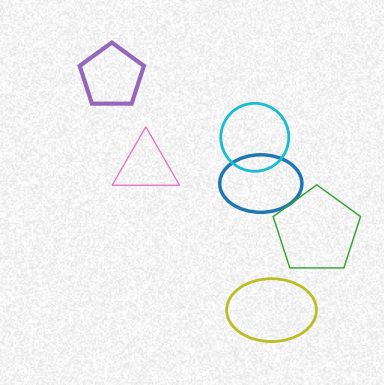[{"shape": "oval", "thickness": 2.5, "radius": 0.53, "center": [0.677, 0.523]}, {"shape": "pentagon", "thickness": 1, "radius": 0.6, "center": [0.823, 0.401]}, {"shape": "pentagon", "thickness": 3, "radius": 0.44, "center": [0.29, 0.802]}, {"shape": "triangle", "thickness": 1, "radius": 0.51, "center": [0.379, 0.569]}, {"shape": "oval", "thickness": 2, "radius": 0.58, "center": [0.705, 0.195]}, {"shape": "circle", "thickness": 2, "radius": 0.44, "center": [0.662, 0.643]}]